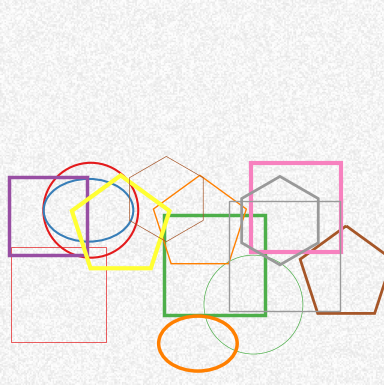[{"shape": "circle", "thickness": 1.5, "radius": 0.62, "center": [0.236, 0.454]}, {"shape": "square", "thickness": 0.5, "radius": 0.61, "center": [0.152, 0.236]}, {"shape": "oval", "thickness": 1.5, "radius": 0.58, "center": [0.23, 0.454]}, {"shape": "square", "thickness": 2.5, "radius": 0.65, "center": [0.557, 0.312]}, {"shape": "circle", "thickness": 0.5, "radius": 0.64, "center": [0.658, 0.209]}, {"shape": "square", "thickness": 2.5, "radius": 0.5, "center": [0.125, 0.439]}, {"shape": "oval", "thickness": 2.5, "radius": 0.51, "center": [0.514, 0.108]}, {"shape": "pentagon", "thickness": 1, "radius": 0.63, "center": [0.519, 0.418]}, {"shape": "pentagon", "thickness": 3, "radius": 0.67, "center": [0.313, 0.411]}, {"shape": "pentagon", "thickness": 2, "radius": 0.63, "center": [0.899, 0.288]}, {"shape": "hexagon", "thickness": 0.5, "radius": 0.55, "center": [0.432, 0.483]}, {"shape": "square", "thickness": 3, "radius": 0.58, "center": [0.769, 0.46]}, {"shape": "hexagon", "thickness": 2, "radius": 0.57, "center": [0.727, 0.427]}, {"shape": "square", "thickness": 1, "radius": 0.72, "center": [0.739, 0.335]}]